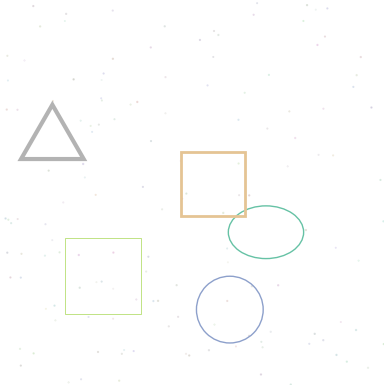[{"shape": "oval", "thickness": 1, "radius": 0.49, "center": [0.691, 0.397]}, {"shape": "circle", "thickness": 1, "radius": 0.43, "center": [0.597, 0.196]}, {"shape": "square", "thickness": 0.5, "radius": 0.49, "center": [0.268, 0.283]}, {"shape": "square", "thickness": 2, "radius": 0.42, "center": [0.554, 0.523]}, {"shape": "triangle", "thickness": 3, "radius": 0.47, "center": [0.136, 0.634]}]